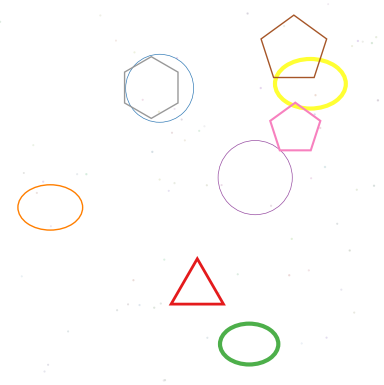[{"shape": "triangle", "thickness": 2, "radius": 0.39, "center": [0.512, 0.249]}, {"shape": "circle", "thickness": 0.5, "radius": 0.44, "center": [0.415, 0.771]}, {"shape": "oval", "thickness": 3, "radius": 0.38, "center": [0.647, 0.106]}, {"shape": "circle", "thickness": 0.5, "radius": 0.48, "center": [0.663, 0.539]}, {"shape": "oval", "thickness": 1, "radius": 0.42, "center": [0.131, 0.461]}, {"shape": "oval", "thickness": 3, "radius": 0.46, "center": [0.806, 0.782]}, {"shape": "pentagon", "thickness": 1, "radius": 0.45, "center": [0.763, 0.871]}, {"shape": "pentagon", "thickness": 1.5, "radius": 0.34, "center": [0.767, 0.665]}, {"shape": "hexagon", "thickness": 1, "radius": 0.4, "center": [0.393, 0.773]}]